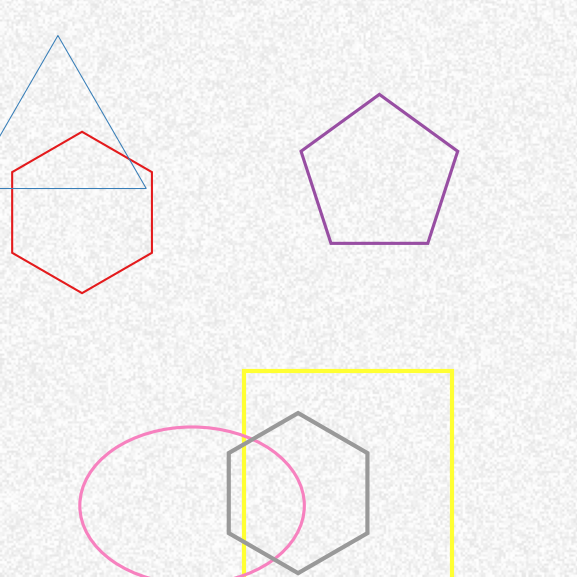[{"shape": "hexagon", "thickness": 1, "radius": 0.7, "center": [0.142, 0.631]}, {"shape": "triangle", "thickness": 0.5, "radius": 0.88, "center": [0.1, 0.761]}, {"shape": "pentagon", "thickness": 1.5, "radius": 0.71, "center": [0.657, 0.693]}, {"shape": "square", "thickness": 2, "radius": 0.9, "center": [0.603, 0.177]}, {"shape": "oval", "thickness": 1.5, "radius": 0.97, "center": [0.333, 0.124]}, {"shape": "hexagon", "thickness": 2, "radius": 0.69, "center": [0.516, 0.145]}]